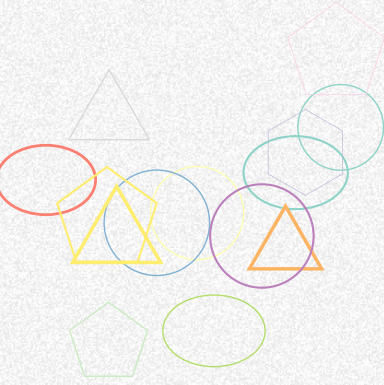[{"shape": "circle", "thickness": 1, "radius": 0.56, "center": [0.885, 0.669]}, {"shape": "oval", "thickness": 1.5, "radius": 0.68, "center": [0.768, 0.552]}, {"shape": "circle", "thickness": 1, "radius": 0.61, "center": [0.512, 0.447]}, {"shape": "hexagon", "thickness": 0.5, "radius": 0.56, "center": [0.793, 0.604]}, {"shape": "oval", "thickness": 2, "radius": 0.64, "center": [0.119, 0.532]}, {"shape": "circle", "thickness": 1, "radius": 0.68, "center": [0.407, 0.421]}, {"shape": "triangle", "thickness": 2.5, "radius": 0.54, "center": [0.742, 0.356]}, {"shape": "oval", "thickness": 1, "radius": 0.66, "center": [0.556, 0.141]}, {"shape": "pentagon", "thickness": 0.5, "radius": 0.66, "center": [0.873, 0.862]}, {"shape": "triangle", "thickness": 1, "radius": 0.61, "center": [0.283, 0.698]}, {"shape": "circle", "thickness": 1.5, "radius": 0.67, "center": [0.68, 0.387]}, {"shape": "pentagon", "thickness": 1, "radius": 0.53, "center": [0.282, 0.109]}, {"shape": "pentagon", "thickness": 1.5, "radius": 0.68, "center": [0.278, 0.43]}, {"shape": "triangle", "thickness": 2.5, "radius": 0.66, "center": [0.303, 0.384]}]